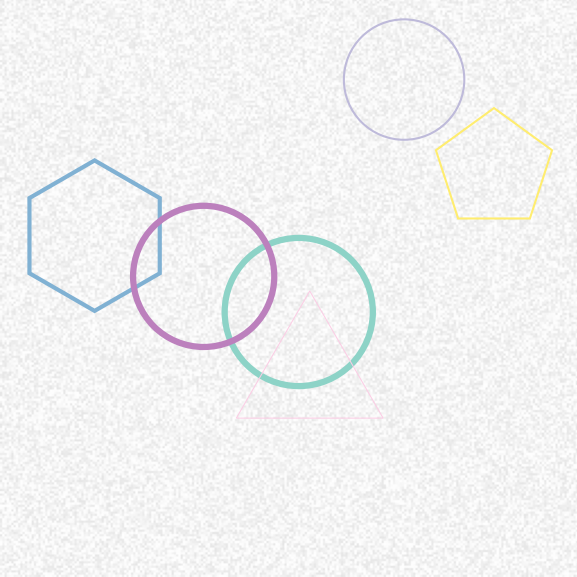[{"shape": "circle", "thickness": 3, "radius": 0.64, "center": [0.517, 0.459]}, {"shape": "circle", "thickness": 1, "radius": 0.52, "center": [0.7, 0.861]}, {"shape": "hexagon", "thickness": 2, "radius": 0.65, "center": [0.164, 0.591]}, {"shape": "triangle", "thickness": 0.5, "radius": 0.73, "center": [0.536, 0.348]}, {"shape": "circle", "thickness": 3, "radius": 0.61, "center": [0.353, 0.521]}, {"shape": "pentagon", "thickness": 1, "radius": 0.53, "center": [0.855, 0.706]}]